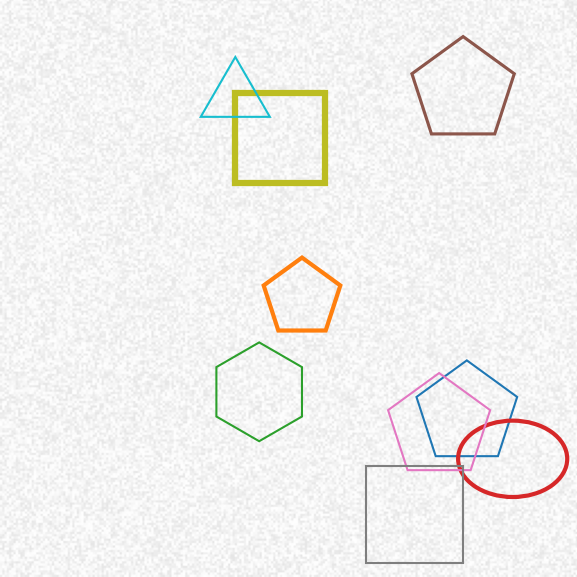[{"shape": "pentagon", "thickness": 1, "radius": 0.46, "center": [0.808, 0.283]}, {"shape": "pentagon", "thickness": 2, "radius": 0.35, "center": [0.523, 0.483]}, {"shape": "hexagon", "thickness": 1, "radius": 0.43, "center": [0.449, 0.321]}, {"shape": "oval", "thickness": 2, "radius": 0.47, "center": [0.888, 0.205]}, {"shape": "pentagon", "thickness": 1.5, "radius": 0.47, "center": [0.802, 0.843]}, {"shape": "pentagon", "thickness": 1, "radius": 0.46, "center": [0.76, 0.26]}, {"shape": "square", "thickness": 1, "radius": 0.42, "center": [0.718, 0.108]}, {"shape": "square", "thickness": 3, "radius": 0.39, "center": [0.485, 0.76]}, {"shape": "triangle", "thickness": 1, "radius": 0.35, "center": [0.407, 0.831]}]